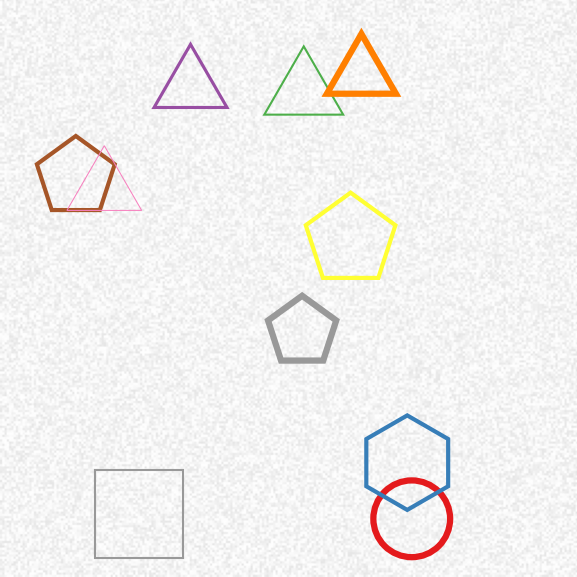[{"shape": "circle", "thickness": 3, "radius": 0.33, "center": [0.713, 0.101]}, {"shape": "hexagon", "thickness": 2, "radius": 0.41, "center": [0.705, 0.198]}, {"shape": "triangle", "thickness": 1, "radius": 0.39, "center": [0.526, 0.84]}, {"shape": "triangle", "thickness": 1.5, "radius": 0.36, "center": [0.33, 0.849]}, {"shape": "triangle", "thickness": 3, "radius": 0.35, "center": [0.626, 0.871]}, {"shape": "pentagon", "thickness": 2, "radius": 0.41, "center": [0.607, 0.584]}, {"shape": "pentagon", "thickness": 2, "radius": 0.35, "center": [0.131, 0.693]}, {"shape": "triangle", "thickness": 0.5, "radius": 0.37, "center": [0.181, 0.672]}, {"shape": "pentagon", "thickness": 3, "radius": 0.31, "center": [0.523, 0.425]}, {"shape": "square", "thickness": 1, "radius": 0.38, "center": [0.24, 0.109]}]